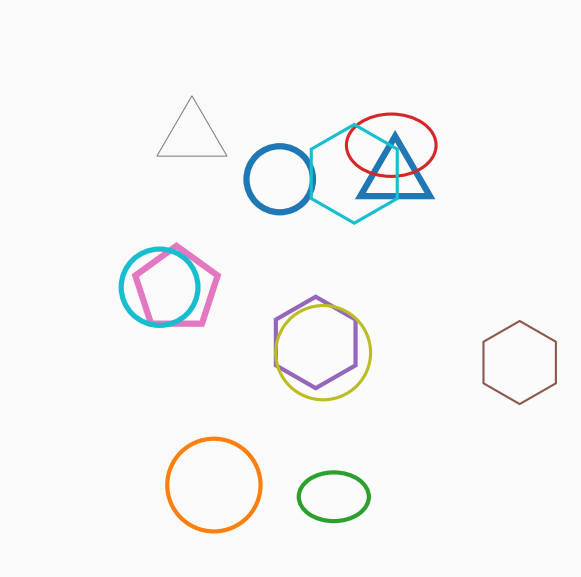[{"shape": "circle", "thickness": 3, "radius": 0.29, "center": [0.481, 0.689]}, {"shape": "triangle", "thickness": 3, "radius": 0.35, "center": [0.68, 0.694]}, {"shape": "circle", "thickness": 2, "radius": 0.4, "center": [0.368, 0.159]}, {"shape": "oval", "thickness": 2, "radius": 0.3, "center": [0.574, 0.139]}, {"shape": "oval", "thickness": 1.5, "radius": 0.39, "center": [0.673, 0.748]}, {"shape": "hexagon", "thickness": 2, "radius": 0.4, "center": [0.543, 0.406]}, {"shape": "hexagon", "thickness": 1, "radius": 0.36, "center": [0.894, 0.371]}, {"shape": "pentagon", "thickness": 3, "radius": 0.37, "center": [0.304, 0.499]}, {"shape": "triangle", "thickness": 0.5, "radius": 0.35, "center": [0.33, 0.764]}, {"shape": "circle", "thickness": 1.5, "radius": 0.41, "center": [0.556, 0.388]}, {"shape": "circle", "thickness": 2.5, "radius": 0.33, "center": [0.275, 0.502]}, {"shape": "hexagon", "thickness": 1.5, "radius": 0.43, "center": [0.609, 0.698]}]